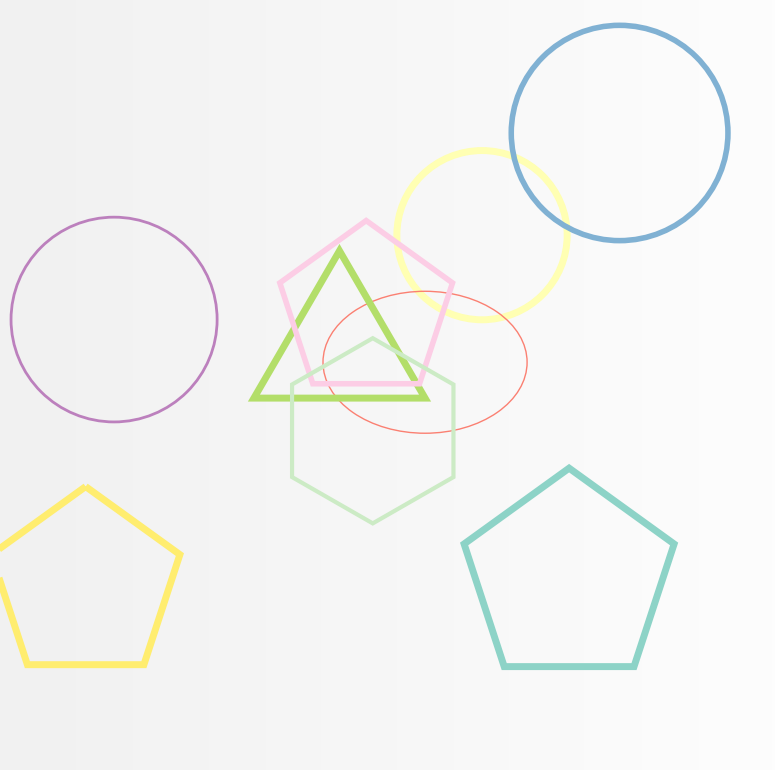[{"shape": "pentagon", "thickness": 2.5, "radius": 0.71, "center": [0.734, 0.25]}, {"shape": "circle", "thickness": 2.5, "radius": 0.55, "center": [0.622, 0.695]}, {"shape": "oval", "thickness": 0.5, "radius": 0.66, "center": [0.548, 0.53]}, {"shape": "circle", "thickness": 2, "radius": 0.7, "center": [0.799, 0.827]}, {"shape": "triangle", "thickness": 2.5, "radius": 0.64, "center": [0.438, 0.547]}, {"shape": "pentagon", "thickness": 2, "radius": 0.59, "center": [0.472, 0.596]}, {"shape": "circle", "thickness": 1, "radius": 0.66, "center": [0.147, 0.585]}, {"shape": "hexagon", "thickness": 1.5, "radius": 0.6, "center": [0.481, 0.441]}, {"shape": "pentagon", "thickness": 2.5, "radius": 0.64, "center": [0.111, 0.24]}]